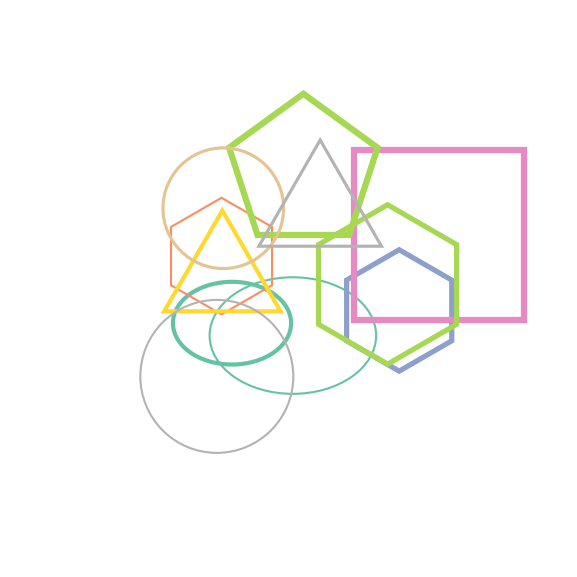[{"shape": "oval", "thickness": 1, "radius": 0.72, "center": [0.507, 0.418]}, {"shape": "oval", "thickness": 2, "radius": 0.51, "center": [0.402, 0.44]}, {"shape": "hexagon", "thickness": 1, "radius": 0.5, "center": [0.384, 0.556]}, {"shape": "hexagon", "thickness": 2.5, "radius": 0.53, "center": [0.691, 0.462]}, {"shape": "square", "thickness": 3, "radius": 0.73, "center": [0.761, 0.592]}, {"shape": "hexagon", "thickness": 2.5, "radius": 0.69, "center": [0.671, 0.507]}, {"shape": "pentagon", "thickness": 3, "radius": 0.68, "center": [0.525, 0.702]}, {"shape": "triangle", "thickness": 2, "radius": 0.58, "center": [0.385, 0.518]}, {"shape": "circle", "thickness": 1.5, "radius": 0.52, "center": [0.387, 0.639]}, {"shape": "triangle", "thickness": 1.5, "radius": 0.61, "center": [0.554, 0.634]}, {"shape": "circle", "thickness": 1, "radius": 0.66, "center": [0.375, 0.347]}]